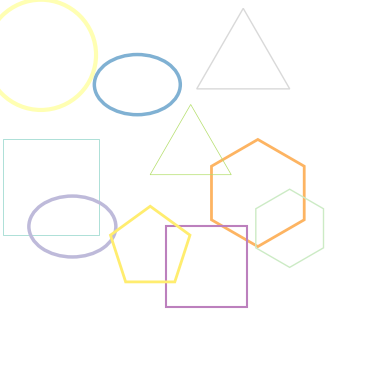[{"shape": "square", "thickness": 0.5, "radius": 0.62, "center": [0.133, 0.513]}, {"shape": "circle", "thickness": 3, "radius": 0.72, "center": [0.106, 0.858]}, {"shape": "oval", "thickness": 2.5, "radius": 0.56, "center": [0.188, 0.412]}, {"shape": "oval", "thickness": 2.5, "radius": 0.56, "center": [0.357, 0.78]}, {"shape": "hexagon", "thickness": 2, "radius": 0.7, "center": [0.67, 0.499]}, {"shape": "triangle", "thickness": 0.5, "radius": 0.61, "center": [0.495, 0.607]}, {"shape": "triangle", "thickness": 1, "radius": 0.7, "center": [0.632, 0.839]}, {"shape": "square", "thickness": 1.5, "radius": 0.53, "center": [0.536, 0.308]}, {"shape": "hexagon", "thickness": 1, "radius": 0.51, "center": [0.752, 0.407]}, {"shape": "pentagon", "thickness": 2, "radius": 0.54, "center": [0.39, 0.356]}]